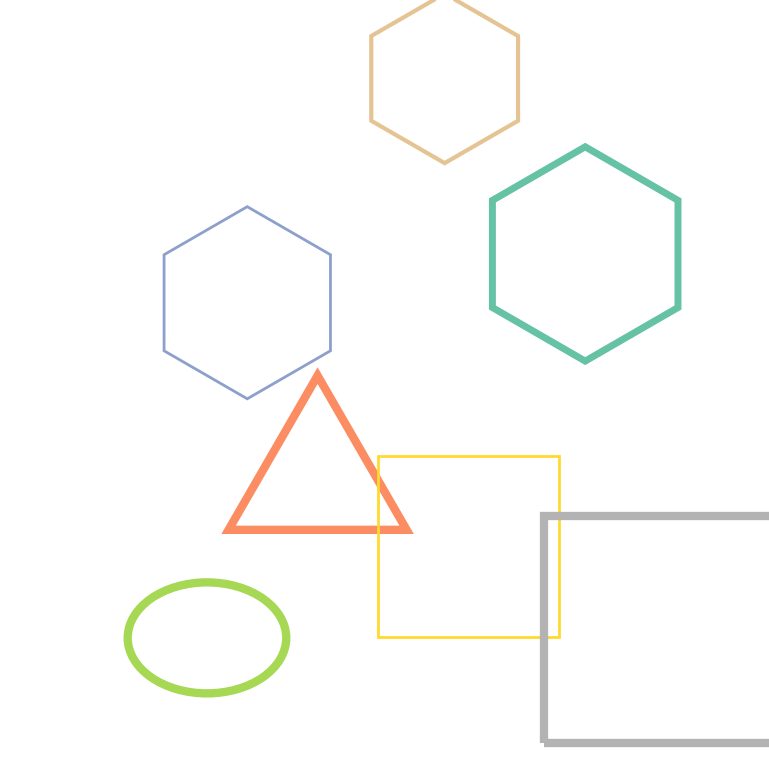[{"shape": "hexagon", "thickness": 2.5, "radius": 0.7, "center": [0.76, 0.67]}, {"shape": "triangle", "thickness": 3, "radius": 0.67, "center": [0.412, 0.379]}, {"shape": "hexagon", "thickness": 1, "radius": 0.62, "center": [0.321, 0.607]}, {"shape": "oval", "thickness": 3, "radius": 0.51, "center": [0.269, 0.172]}, {"shape": "square", "thickness": 1, "radius": 0.59, "center": [0.609, 0.291]}, {"shape": "hexagon", "thickness": 1.5, "radius": 0.55, "center": [0.577, 0.898]}, {"shape": "square", "thickness": 3, "radius": 0.74, "center": [0.854, 0.183]}]